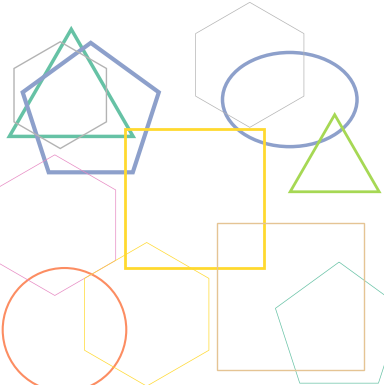[{"shape": "pentagon", "thickness": 0.5, "radius": 0.87, "center": [0.881, 0.145]}, {"shape": "triangle", "thickness": 2.5, "radius": 0.93, "center": [0.185, 0.738]}, {"shape": "circle", "thickness": 1.5, "radius": 0.8, "center": [0.168, 0.143]}, {"shape": "oval", "thickness": 2.5, "radius": 0.87, "center": [0.753, 0.741]}, {"shape": "pentagon", "thickness": 3, "radius": 0.93, "center": [0.236, 0.703]}, {"shape": "hexagon", "thickness": 0.5, "radius": 0.91, "center": [0.142, 0.415]}, {"shape": "triangle", "thickness": 2, "radius": 0.67, "center": [0.869, 0.569]}, {"shape": "hexagon", "thickness": 0.5, "radius": 0.93, "center": [0.381, 0.184]}, {"shape": "square", "thickness": 2, "radius": 0.9, "center": [0.504, 0.484]}, {"shape": "square", "thickness": 1, "radius": 0.95, "center": [0.754, 0.23]}, {"shape": "hexagon", "thickness": 1, "radius": 0.69, "center": [0.156, 0.753]}, {"shape": "hexagon", "thickness": 0.5, "radius": 0.81, "center": [0.649, 0.832]}]